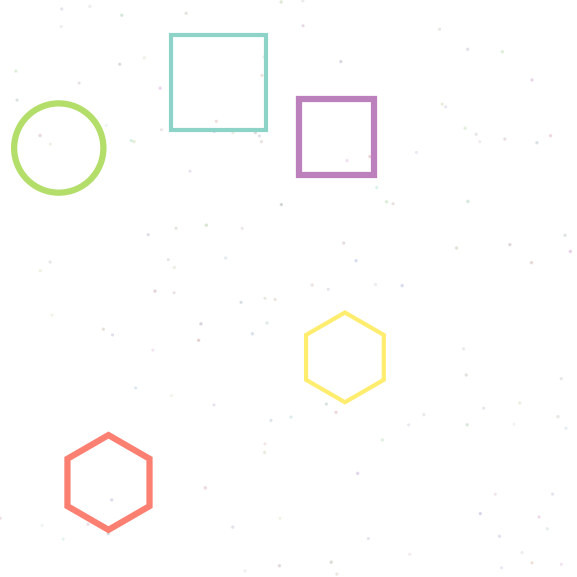[{"shape": "square", "thickness": 2, "radius": 0.41, "center": [0.378, 0.856]}, {"shape": "hexagon", "thickness": 3, "radius": 0.41, "center": [0.188, 0.164]}, {"shape": "circle", "thickness": 3, "radius": 0.39, "center": [0.102, 0.743]}, {"shape": "square", "thickness": 3, "radius": 0.33, "center": [0.583, 0.762]}, {"shape": "hexagon", "thickness": 2, "radius": 0.39, "center": [0.597, 0.38]}]